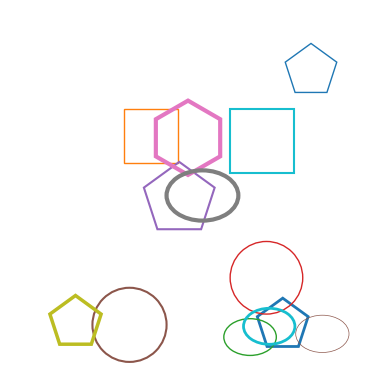[{"shape": "pentagon", "thickness": 2, "radius": 0.35, "center": [0.734, 0.156]}, {"shape": "pentagon", "thickness": 1, "radius": 0.35, "center": [0.808, 0.817]}, {"shape": "square", "thickness": 1, "radius": 0.35, "center": [0.392, 0.647]}, {"shape": "oval", "thickness": 1, "radius": 0.34, "center": [0.65, 0.125]}, {"shape": "circle", "thickness": 1, "radius": 0.47, "center": [0.692, 0.279]}, {"shape": "pentagon", "thickness": 1.5, "radius": 0.48, "center": [0.466, 0.483]}, {"shape": "circle", "thickness": 1.5, "radius": 0.48, "center": [0.336, 0.156]}, {"shape": "oval", "thickness": 0.5, "radius": 0.35, "center": [0.837, 0.133]}, {"shape": "hexagon", "thickness": 3, "radius": 0.48, "center": [0.488, 0.642]}, {"shape": "oval", "thickness": 3, "radius": 0.47, "center": [0.526, 0.492]}, {"shape": "pentagon", "thickness": 2.5, "radius": 0.35, "center": [0.196, 0.163]}, {"shape": "square", "thickness": 1.5, "radius": 0.42, "center": [0.68, 0.633]}, {"shape": "oval", "thickness": 2, "radius": 0.33, "center": [0.699, 0.152]}]